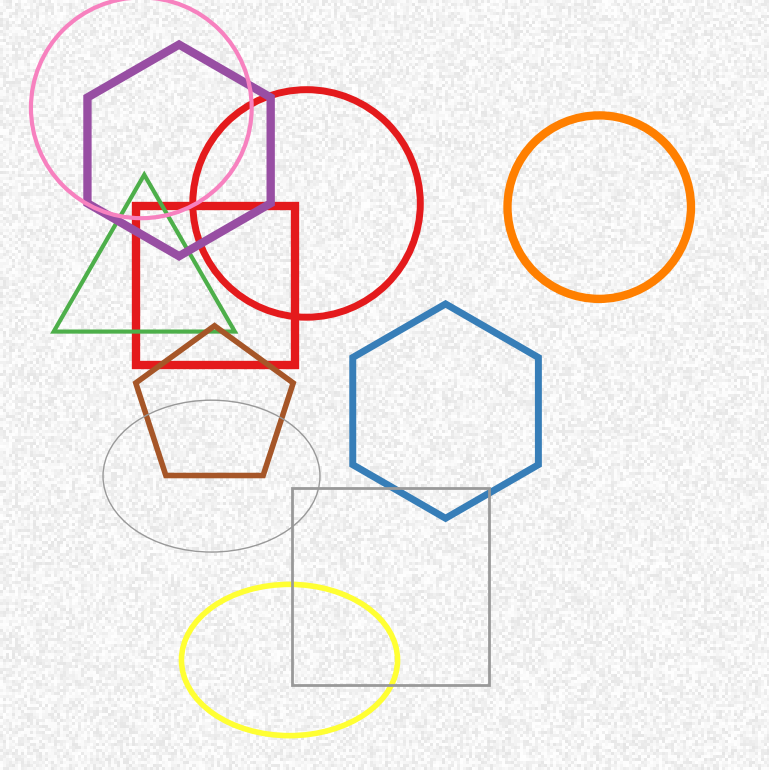[{"shape": "square", "thickness": 3, "radius": 0.51, "center": [0.28, 0.629]}, {"shape": "circle", "thickness": 2.5, "radius": 0.74, "center": [0.398, 0.736]}, {"shape": "hexagon", "thickness": 2.5, "radius": 0.7, "center": [0.579, 0.466]}, {"shape": "triangle", "thickness": 1.5, "radius": 0.68, "center": [0.187, 0.637]}, {"shape": "hexagon", "thickness": 3, "radius": 0.69, "center": [0.233, 0.805]}, {"shape": "circle", "thickness": 3, "radius": 0.6, "center": [0.778, 0.731]}, {"shape": "oval", "thickness": 2, "radius": 0.7, "center": [0.376, 0.143]}, {"shape": "pentagon", "thickness": 2, "radius": 0.54, "center": [0.279, 0.469]}, {"shape": "circle", "thickness": 1.5, "radius": 0.72, "center": [0.184, 0.86]}, {"shape": "square", "thickness": 1, "radius": 0.64, "center": [0.507, 0.238]}, {"shape": "oval", "thickness": 0.5, "radius": 0.7, "center": [0.275, 0.382]}]